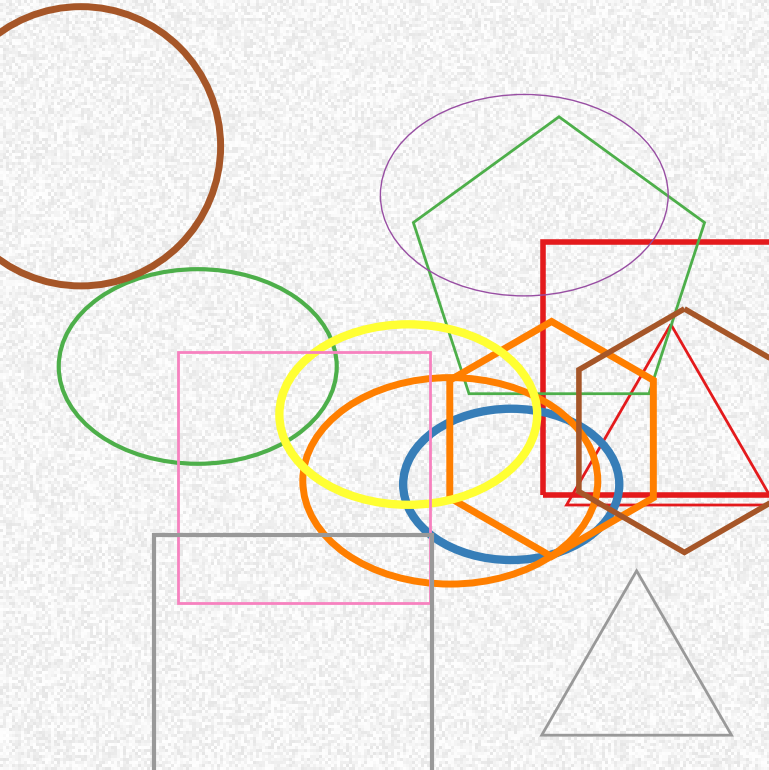[{"shape": "square", "thickness": 2, "radius": 0.82, "center": [0.869, 0.521]}, {"shape": "triangle", "thickness": 1, "radius": 0.78, "center": [0.871, 0.422]}, {"shape": "oval", "thickness": 3, "radius": 0.7, "center": [0.664, 0.371]}, {"shape": "pentagon", "thickness": 1, "radius": 0.99, "center": [0.726, 0.65]}, {"shape": "oval", "thickness": 1.5, "radius": 0.9, "center": [0.257, 0.524]}, {"shape": "oval", "thickness": 0.5, "radius": 0.93, "center": [0.681, 0.747]}, {"shape": "hexagon", "thickness": 2.5, "radius": 0.76, "center": [0.716, 0.43]}, {"shape": "oval", "thickness": 2.5, "radius": 0.96, "center": [0.585, 0.376]}, {"shape": "oval", "thickness": 3, "radius": 0.84, "center": [0.53, 0.462]}, {"shape": "circle", "thickness": 2.5, "radius": 0.91, "center": [0.105, 0.81]}, {"shape": "hexagon", "thickness": 2, "radius": 0.79, "center": [0.889, 0.441]}, {"shape": "square", "thickness": 1, "radius": 0.82, "center": [0.395, 0.38]}, {"shape": "square", "thickness": 1.5, "radius": 0.9, "center": [0.381, 0.125]}, {"shape": "triangle", "thickness": 1, "radius": 0.71, "center": [0.827, 0.116]}]